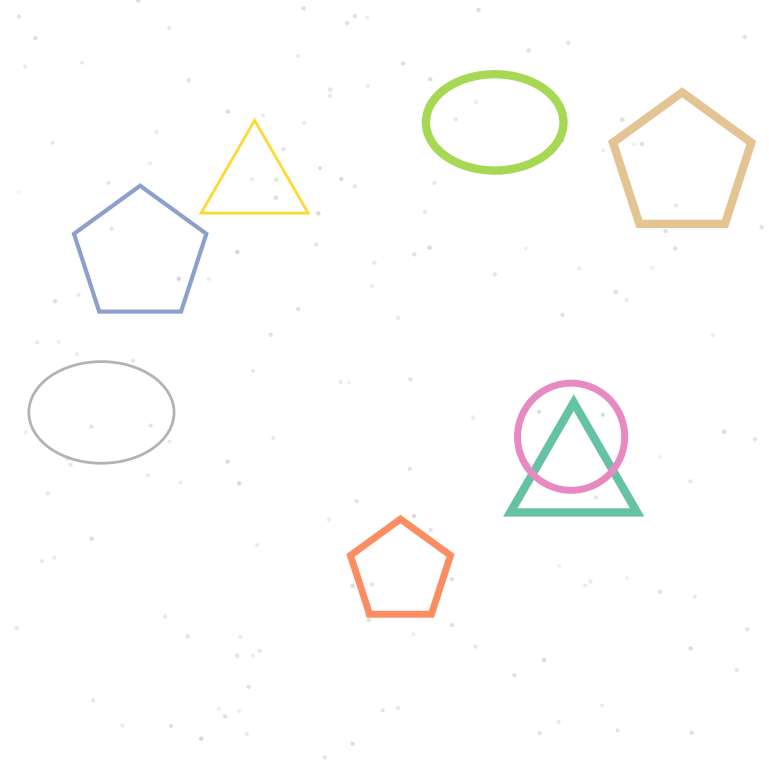[{"shape": "triangle", "thickness": 3, "radius": 0.48, "center": [0.745, 0.382]}, {"shape": "pentagon", "thickness": 2.5, "radius": 0.34, "center": [0.52, 0.258]}, {"shape": "pentagon", "thickness": 1.5, "radius": 0.45, "center": [0.182, 0.668]}, {"shape": "circle", "thickness": 2.5, "radius": 0.35, "center": [0.742, 0.433]}, {"shape": "oval", "thickness": 3, "radius": 0.45, "center": [0.642, 0.841]}, {"shape": "triangle", "thickness": 1, "radius": 0.4, "center": [0.331, 0.763]}, {"shape": "pentagon", "thickness": 3, "radius": 0.47, "center": [0.886, 0.786]}, {"shape": "oval", "thickness": 1, "radius": 0.47, "center": [0.132, 0.464]}]